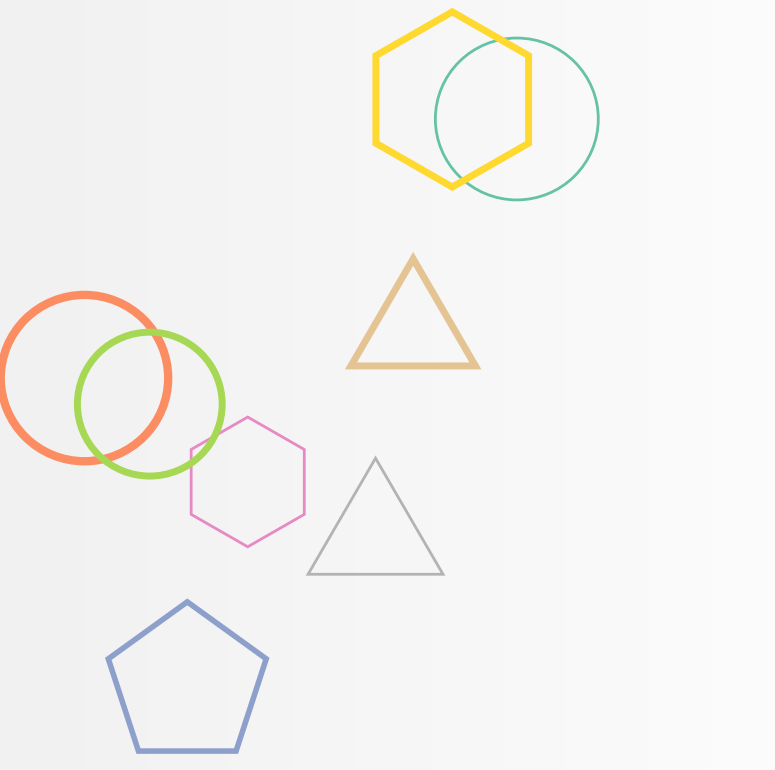[{"shape": "circle", "thickness": 1, "radius": 0.53, "center": [0.667, 0.845]}, {"shape": "circle", "thickness": 3, "radius": 0.54, "center": [0.109, 0.509]}, {"shape": "pentagon", "thickness": 2, "radius": 0.54, "center": [0.242, 0.111]}, {"shape": "hexagon", "thickness": 1, "radius": 0.42, "center": [0.32, 0.374]}, {"shape": "circle", "thickness": 2.5, "radius": 0.47, "center": [0.193, 0.475]}, {"shape": "hexagon", "thickness": 2.5, "radius": 0.57, "center": [0.584, 0.871]}, {"shape": "triangle", "thickness": 2.5, "radius": 0.46, "center": [0.533, 0.571]}, {"shape": "triangle", "thickness": 1, "radius": 0.5, "center": [0.485, 0.304]}]